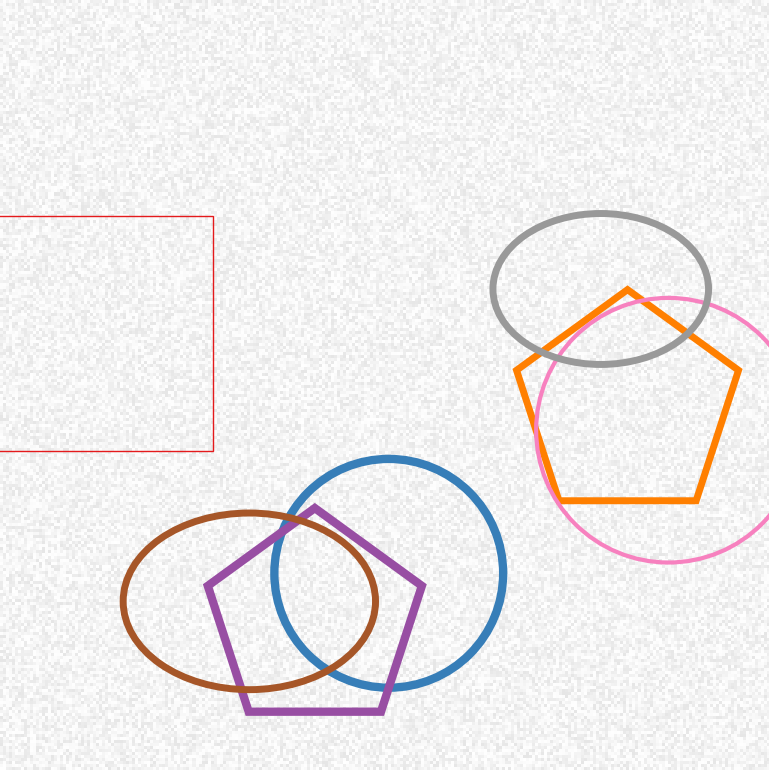[{"shape": "square", "thickness": 0.5, "radius": 0.76, "center": [0.124, 0.567]}, {"shape": "circle", "thickness": 3, "radius": 0.74, "center": [0.505, 0.255]}, {"shape": "pentagon", "thickness": 3, "radius": 0.73, "center": [0.409, 0.194]}, {"shape": "pentagon", "thickness": 2.5, "radius": 0.76, "center": [0.815, 0.472]}, {"shape": "oval", "thickness": 2.5, "radius": 0.82, "center": [0.324, 0.219]}, {"shape": "circle", "thickness": 1.5, "radius": 0.86, "center": [0.868, 0.441]}, {"shape": "oval", "thickness": 2.5, "radius": 0.7, "center": [0.78, 0.625]}]